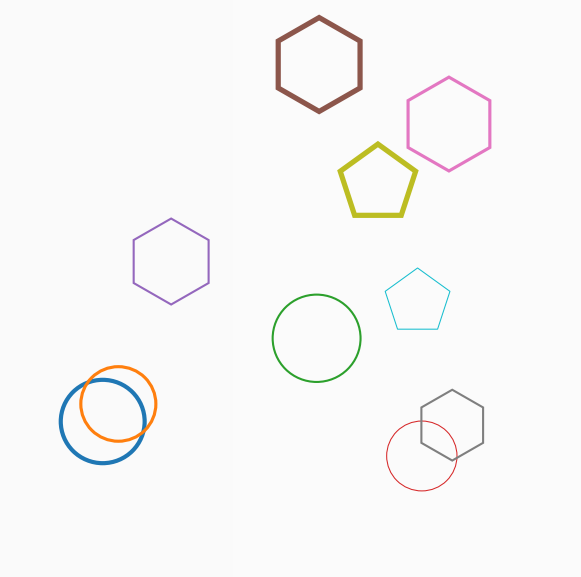[{"shape": "circle", "thickness": 2, "radius": 0.36, "center": [0.177, 0.269]}, {"shape": "circle", "thickness": 1.5, "radius": 0.32, "center": [0.204, 0.3]}, {"shape": "circle", "thickness": 1, "radius": 0.38, "center": [0.545, 0.413]}, {"shape": "circle", "thickness": 0.5, "radius": 0.3, "center": [0.726, 0.21]}, {"shape": "hexagon", "thickness": 1, "radius": 0.37, "center": [0.294, 0.546]}, {"shape": "hexagon", "thickness": 2.5, "radius": 0.41, "center": [0.549, 0.887]}, {"shape": "hexagon", "thickness": 1.5, "radius": 0.41, "center": [0.772, 0.784]}, {"shape": "hexagon", "thickness": 1, "radius": 0.31, "center": [0.778, 0.263]}, {"shape": "pentagon", "thickness": 2.5, "radius": 0.34, "center": [0.65, 0.681]}, {"shape": "pentagon", "thickness": 0.5, "radius": 0.29, "center": [0.718, 0.477]}]